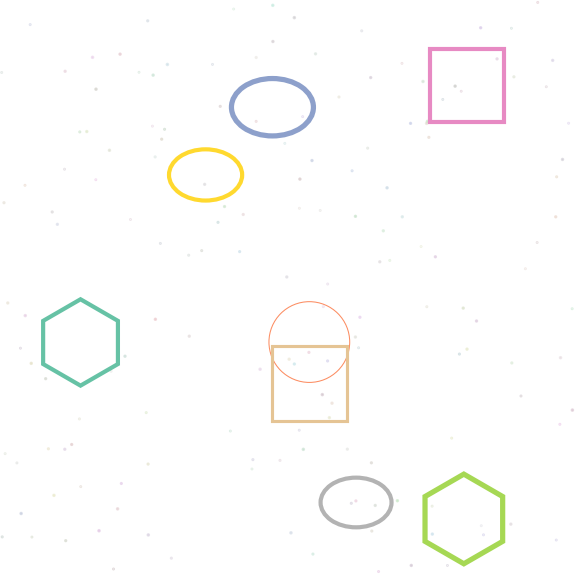[{"shape": "hexagon", "thickness": 2, "radius": 0.37, "center": [0.139, 0.406]}, {"shape": "circle", "thickness": 0.5, "radius": 0.35, "center": [0.536, 0.407]}, {"shape": "oval", "thickness": 2.5, "radius": 0.35, "center": [0.472, 0.813]}, {"shape": "square", "thickness": 2, "radius": 0.32, "center": [0.809, 0.851]}, {"shape": "hexagon", "thickness": 2.5, "radius": 0.39, "center": [0.803, 0.101]}, {"shape": "oval", "thickness": 2, "radius": 0.32, "center": [0.356, 0.696]}, {"shape": "square", "thickness": 1.5, "radius": 0.32, "center": [0.535, 0.335]}, {"shape": "oval", "thickness": 2, "radius": 0.31, "center": [0.617, 0.129]}]